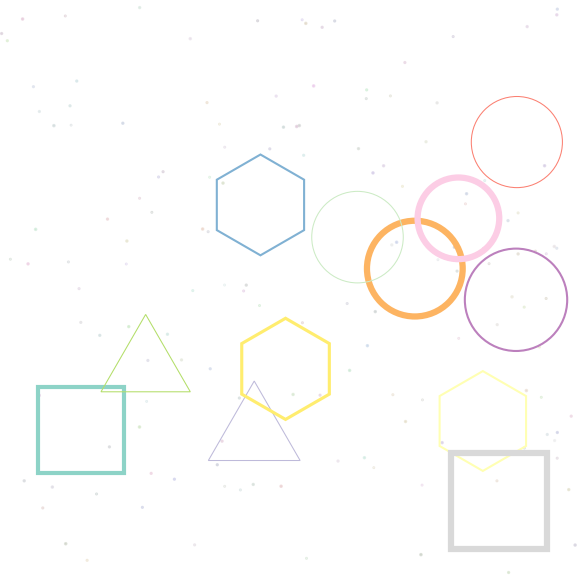[{"shape": "square", "thickness": 2, "radius": 0.37, "center": [0.141, 0.254]}, {"shape": "hexagon", "thickness": 1, "radius": 0.43, "center": [0.836, 0.27]}, {"shape": "triangle", "thickness": 0.5, "radius": 0.46, "center": [0.44, 0.248]}, {"shape": "circle", "thickness": 0.5, "radius": 0.39, "center": [0.895, 0.753]}, {"shape": "hexagon", "thickness": 1, "radius": 0.44, "center": [0.451, 0.644]}, {"shape": "circle", "thickness": 3, "radius": 0.41, "center": [0.718, 0.534]}, {"shape": "triangle", "thickness": 0.5, "radius": 0.45, "center": [0.252, 0.365]}, {"shape": "circle", "thickness": 3, "radius": 0.35, "center": [0.794, 0.621]}, {"shape": "square", "thickness": 3, "radius": 0.42, "center": [0.864, 0.132]}, {"shape": "circle", "thickness": 1, "radius": 0.44, "center": [0.894, 0.48]}, {"shape": "circle", "thickness": 0.5, "radius": 0.4, "center": [0.619, 0.589]}, {"shape": "hexagon", "thickness": 1.5, "radius": 0.44, "center": [0.494, 0.36]}]